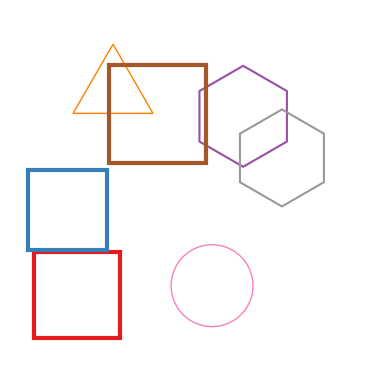[{"shape": "square", "thickness": 3, "radius": 0.56, "center": [0.2, 0.234]}, {"shape": "square", "thickness": 3, "radius": 0.51, "center": [0.176, 0.455]}, {"shape": "hexagon", "thickness": 1.5, "radius": 0.66, "center": [0.632, 0.698]}, {"shape": "triangle", "thickness": 1, "radius": 0.6, "center": [0.294, 0.765]}, {"shape": "square", "thickness": 3, "radius": 0.63, "center": [0.41, 0.704]}, {"shape": "circle", "thickness": 1, "radius": 0.53, "center": [0.551, 0.258]}, {"shape": "hexagon", "thickness": 1.5, "radius": 0.63, "center": [0.732, 0.59]}]